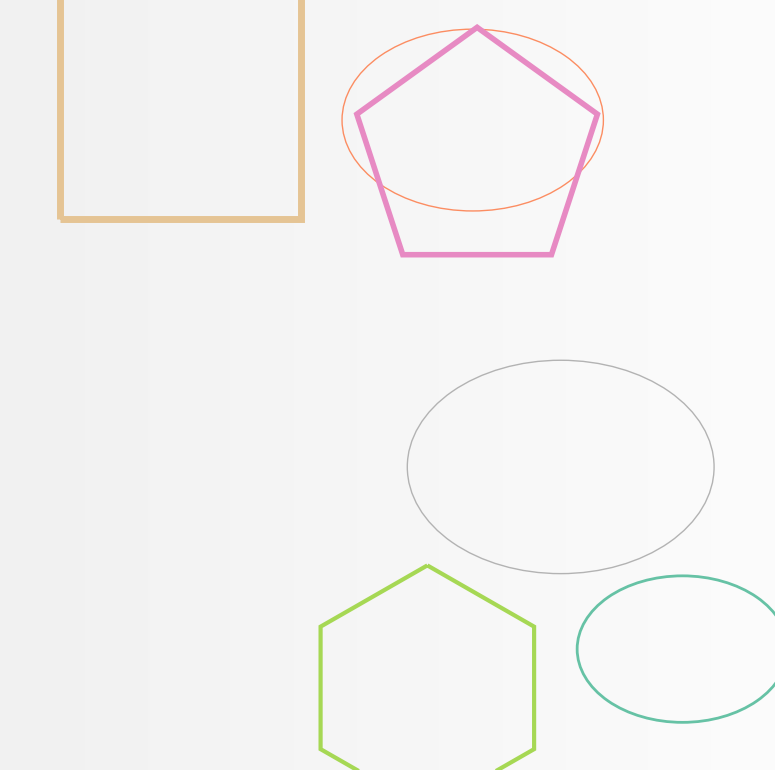[{"shape": "oval", "thickness": 1, "radius": 0.68, "center": [0.881, 0.157]}, {"shape": "oval", "thickness": 0.5, "radius": 0.84, "center": [0.61, 0.844]}, {"shape": "pentagon", "thickness": 2, "radius": 0.82, "center": [0.616, 0.801]}, {"shape": "hexagon", "thickness": 1.5, "radius": 0.8, "center": [0.551, 0.107]}, {"shape": "square", "thickness": 2.5, "radius": 0.78, "center": [0.233, 0.87]}, {"shape": "oval", "thickness": 0.5, "radius": 0.99, "center": [0.723, 0.394]}]